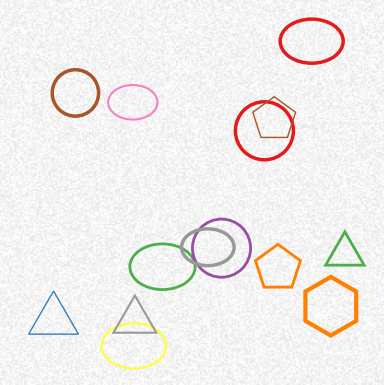[{"shape": "oval", "thickness": 2.5, "radius": 0.41, "center": [0.81, 0.893]}, {"shape": "circle", "thickness": 2.5, "radius": 0.38, "center": [0.687, 0.66]}, {"shape": "triangle", "thickness": 1, "radius": 0.37, "center": [0.139, 0.169]}, {"shape": "oval", "thickness": 2, "radius": 0.42, "center": [0.422, 0.307]}, {"shape": "triangle", "thickness": 2, "radius": 0.29, "center": [0.896, 0.34]}, {"shape": "circle", "thickness": 2, "radius": 0.38, "center": [0.575, 0.355]}, {"shape": "hexagon", "thickness": 3, "radius": 0.38, "center": [0.859, 0.205]}, {"shape": "pentagon", "thickness": 2, "radius": 0.31, "center": [0.722, 0.304]}, {"shape": "oval", "thickness": 1.5, "radius": 0.42, "center": [0.348, 0.101]}, {"shape": "pentagon", "thickness": 1, "radius": 0.29, "center": [0.712, 0.69]}, {"shape": "circle", "thickness": 2.5, "radius": 0.3, "center": [0.196, 0.759]}, {"shape": "oval", "thickness": 1.5, "radius": 0.32, "center": [0.345, 0.734]}, {"shape": "triangle", "thickness": 1.5, "radius": 0.32, "center": [0.35, 0.168]}, {"shape": "oval", "thickness": 2.5, "radius": 0.34, "center": [0.54, 0.358]}]